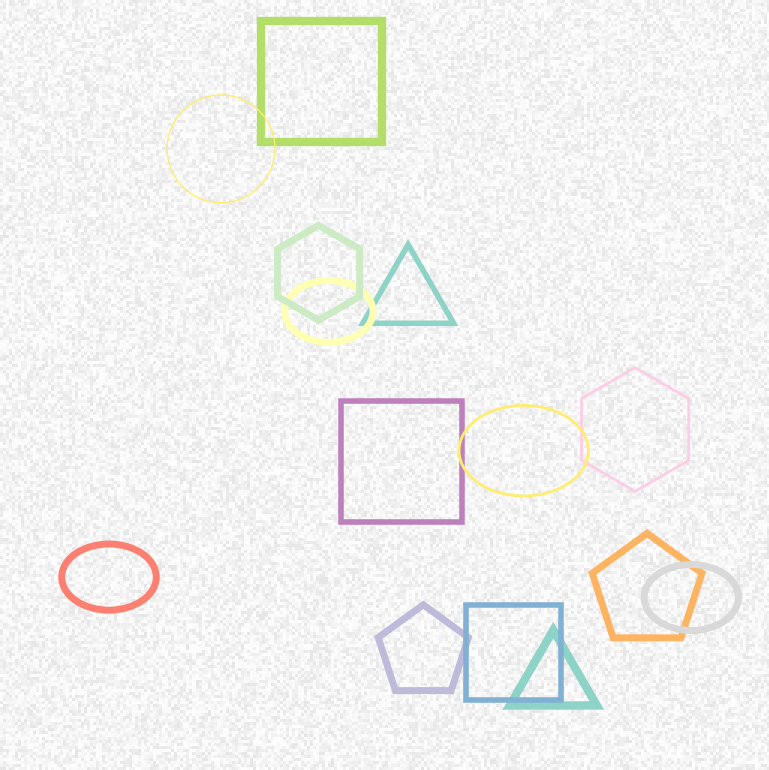[{"shape": "triangle", "thickness": 2, "radius": 0.34, "center": [0.53, 0.614]}, {"shape": "triangle", "thickness": 3, "radius": 0.33, "center": [0.719, 0.116]}, {"shape": "oval", "thickness": 2.5, "radius": 0.29, "center": [0.427, 0.596]}, {"shape": "pentagon", "thickness": 2.5, "radius": 0.31, "center": [0.55, 0.153]}, {"shape": "oval", "thickness": 2.5, "radius": 0.31, "center": [0.142, 0.251]}, {"shape": "square", "thickness": 2, "radius": 0.31, "center": [0.667, 0.152]}, {"shape": "pentagon", "thickness": 2.5, "radius": 0.37, "center": [0.84, 0.232]}, {"shape": "square", "thickness": 3, "radius": 0.39, "center": [0.417, 0.895]}, {"shape": "hexagon", "thickness": 1, "radius": 0.4, "center": [0.825, 0.442]}, {"shape": "oval", "thickness": 2.5, "radius": 0.31, "center": [0.898, 0.224]}, {"shape": "square", "thickness": 2, "radius": 0.39, "center": [0.521, 0.401]}, {"shape": "hexagon", "thickness": 2.5, "radius": 0.31, "center": [0.414, 0.646]}, {"shape": "circle", "thickness": 0.5, "radius": 0.35, "center": [0.287, 0.807]}, {"shape": "oval", "thickness": 1, "radius": 0.42, "center": [0.68, 0.415]}]